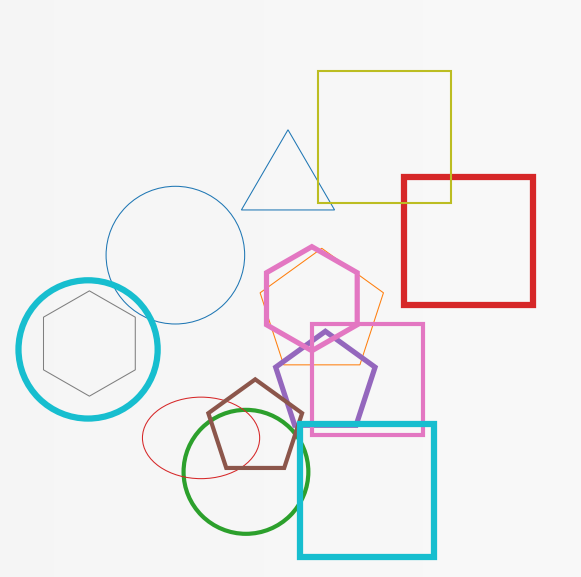[{"shape": "circle", "thickness": 0.5, "radius": 0.6, "center": [0.302, 0.557]}, {"shape": "triangle", "thickness": 0.5, "radius": 0.46, "center": [0.495, 0.682]}, {"shape": "pentagon", "thickness": 0.5, "radius": 0.56, "center": [0.554, 0.458]}, {"shape": "circle", "thickness": 2, "radius": 0.54, "center": [0.423, 0.182]}, {"shape": "square", "thickness": 3, "radius": 0.56, "center": [0.806, 0.581]}, {"shape": "oval", "thickness": 0.5, "radius": 0.5, "center": [0.346, 0.241]}, {"shape": "pentagon", "thickness": 2.5, "radius": 0.45, "center": [0.56, 0.336]}, {"shape": "pentagon", "thickness": 2, "radius": 0.42, "center": [0.439, 0.257]}, {"shape": "hexagon", "thickness": 2.5, "radius": 0.45, "center": [0.537, 0.482]}, {"shape": "square", "thickness": 2, "radius": 0.48, "center": [0.632, 0.342]}, {"shape": "hexagon", "thickness": 0.5, "radius": 0.46, "center": [0.154, 0.404]}, {"shape": "square", "thickness": 1, "radius": 0.57, "center": [0.662, 0.762]}, {"shape": "square", "thickness": 3, "radius": 0.58, "center": [0.631, 0.15]}, {"shape": "circle", "thickness": 3, "radius": 0.6, "center": [0.152, 0.394]}]